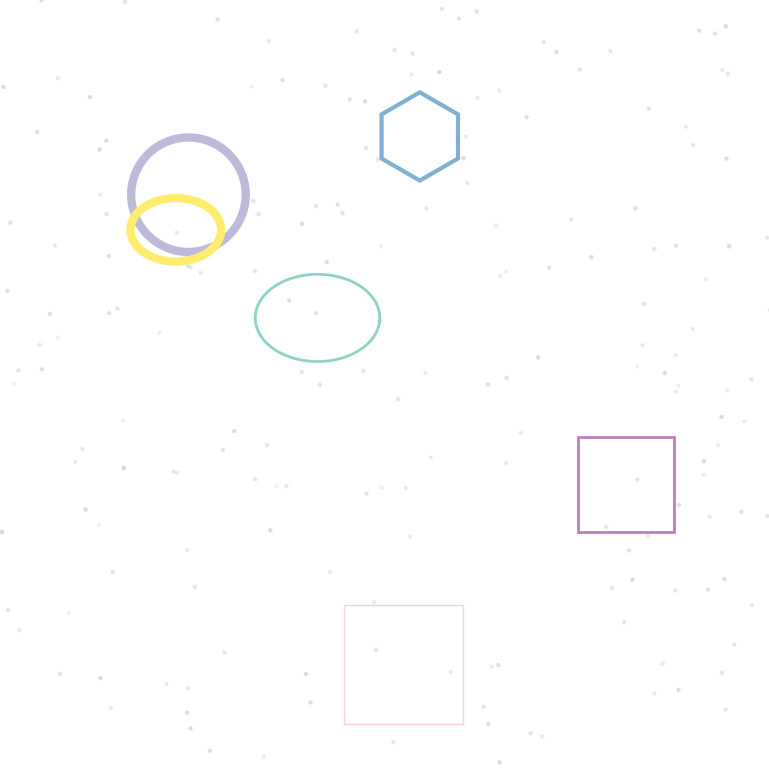[{"shape": "oval", "thickness": 1, "radius": 0.4, "center": [0.412, 0.587]}, {"shape": "circle", "thickness": 3, "radius": 0.37, "center": [0.245, 0.747]}, {"shape": "hexagon", "thickness": 1.5, "radius": 0.29, "center": [0.545, 0.823]}, {"shape": "square", "thickness": 0.5, "radius": 0.39, "center": [0.524, 0.137]}, {"shape": "square", "thickness": 1, "radius": 0.31, "center": [0.813, 0.371]}, {"shape": "oval", "thickness": 3, "radius": 0.29, "center": [0.228, 0.702]}]